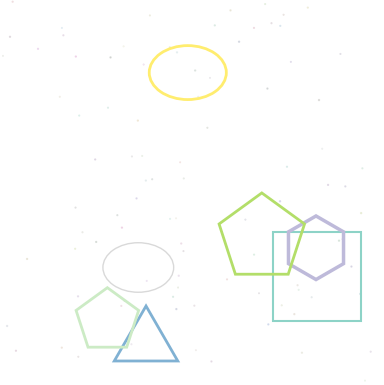[{"shape": "square", "thickness": 1.5, "radius": 0.57, "center": [0.823, 0.282]}, {"shape": "hexagon", "thickness": 2.5, "radius": 0.41, "center": [0.821, 0.356]}, {"shape": "triangle", "thickness": 2, "radius": 0.48, "center": [0.379, 0.11]}, {"shape": "pentagon", "thickness": 2, "radius": 0.58, "center": [0.68, 0.382]}, {"shape": "oval", "thickness": 1, "radius": 0.46, "center": [0.359, 0.305]}, {"shape": "pentagon", "thickness": 2, "radius": 0.43, "center": [0.279, 0.167]}, {"shape": "oval", "thickness": 2, "radius": 0.5, "center": [0.488, 0.811]}]